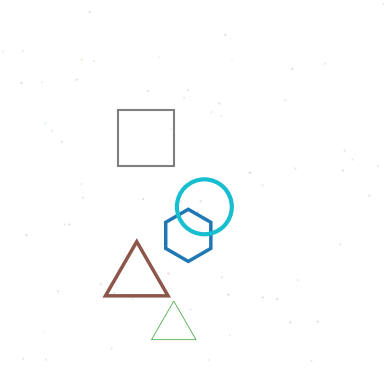[{"shape": "hexagon", "thickness": 2.5, "radius": 0.34, "center": [0.489, 0.389]}, {"shape": "triangle", "thickness": 0.5, "radius": 0.33, "center": [0.451, 0.151]}, {"shape": "triangle", "thickness": 2.5, "radius": 0.47, "center": [0.355, 0.279]}, {"shape": "square", "thickness": 1.5, "radius": 0.36, "center": [0.379, 0.641]}, {"shape": "circle", "thickness": 3, "radius": 0.36, "center": [0.531, 0.463]}]